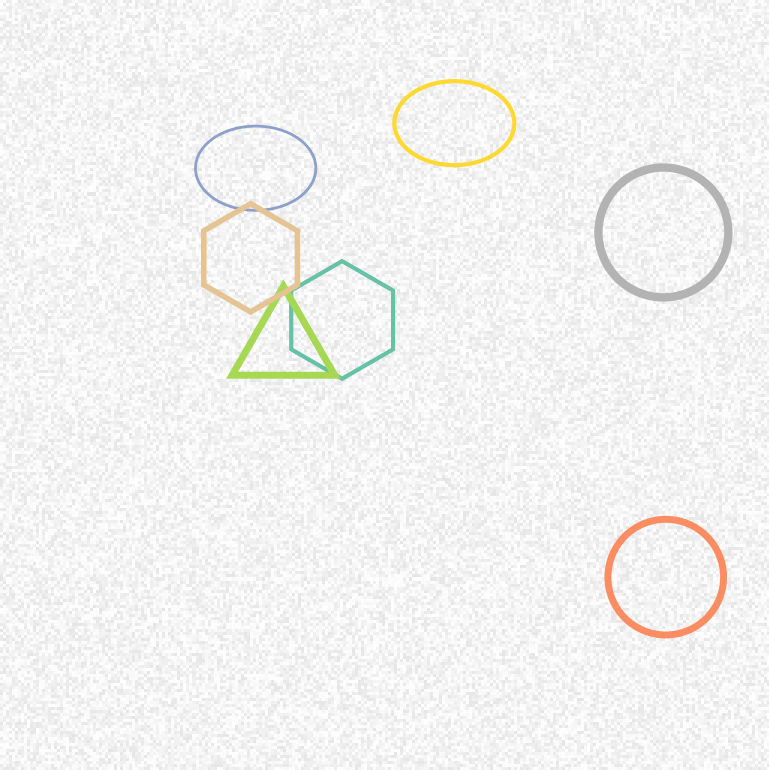[{"shape": "hexagon", "thickness": 1.5, "radius": 0.38, "center": [0.444, 0.584]}, {"shape": "circle", "thickness": 2.5, "radius": 0.38, "center": [0.865, 0.25]}, {"shape": "oval", "thickness": 1, "radius": 0.39, "center": [0.332, 0.782]}, {"shape": "triangle", "thickness": 2.5, "radius": 0.39, "center": [0.368, 0.551]}, {"shape": "oval", "thickness": 1.5, "radius": 0.39, "center": [0.59, 0.84]}, {"shape": "hexagon", "thickness": 2, "radius": 0.35, "center": [0.325, 0.665]}, {"shape": "circle", "thickness": 3, "radius": 0.42, "center": [0.862, 0.698]}]